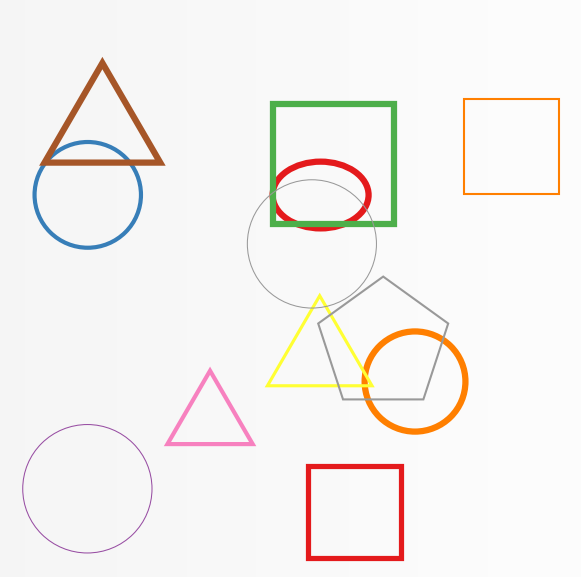[{"shape": "square", "thickness": 2.5, "radius": 0.4, "center": [0.61, 0.113]}, {"shape": "oval", "thickness": 3, "radius": 0.41, "center": [0.552, 0.661]}, {"shape": "circle", "thickness": 2, "radius": 0.46, "center": [0.151, 0.662]}, {"shape": "square", "thickness": 3, "radius": 0.52, "center": [0.574, 0.715]}, {"shape": "circle", "thickness": 0.5, "radius": 0.56, "center": [0.15, 0.153]}, {"shape": "circle", "thickness": 3, "radius": 0.43, "center": [0.714, 0.338]}, {"shape": "square", "thickness": 1, "radius": 0.41, "center": [0.88, 0.745]}, {"shape": "triangle", "thickness": 1.5, "radius": 0.52, "center": [0.55, 0.383]}, {"shape": "triangle", "thickness": 3, "radius": 0.57, "center": [0.176, 0.775]}, {"shape": "triangle", "thickness": 2, "radius": 0.42, "center": [0.361, 0.272]}, {"shape": "pentagon", "thickness": 1, "radius": 0.59, "center": [0.659, 0.403]}, {"shape": "circle", "thickness": 0.5, "radius": 0.56, "center": [0.537, 0.577]}]